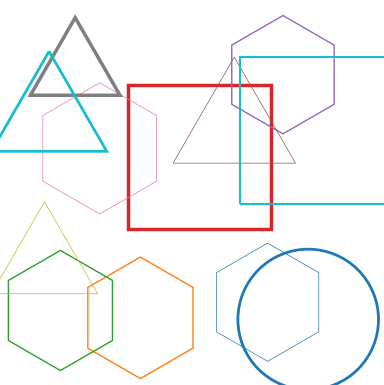[{"shape": "circle", "thickness": 2, "radius": 0.91, "center": [0.801, 0.17]}, {"shape": "hexagon", "thickness": 0.5, "radius": 0.77, "center": [0.695, 0.215]}, {"shape": "hexagon", "thickness": 1, "radius": 0.79, "center": [0.365, 0.175]}, {"shape": "hexagon", "thickness": 1, "radius": 0.78, "center": [0.157, 0.194]}, {"shape": "square", "thickness": 2.5, "radius": 0.93, "center": [0.519, 0.592]}, {"shape": "hexagon", "thickness": 1, "radius": 0.77, "center": [0.735, 0.806]}, {"shape": "triangle", "thickness": 0.5, "radius": 0.92, "center": [0.609, 0.668]}, {"shape": "hexagon", "thickness": 0.5, "radius": 0.85, "center": [0.259, 0.615]}, {"shape": "triangle", "thickness": 2.5, "radius": 0.67, "center": [0.195, 0.82]}, {"shape": "triangle", "thickness": 0.5, "radius": 0.8, "center": [0.116, 0.317]}, {"shape": "square", "thickness": 1.5, "radius": 0.95, "center": [0.813, 0.661]}, {"shape": "triangle", "thickness": 2, "radius": 0.86, "center": [0.127, 0.694]}]